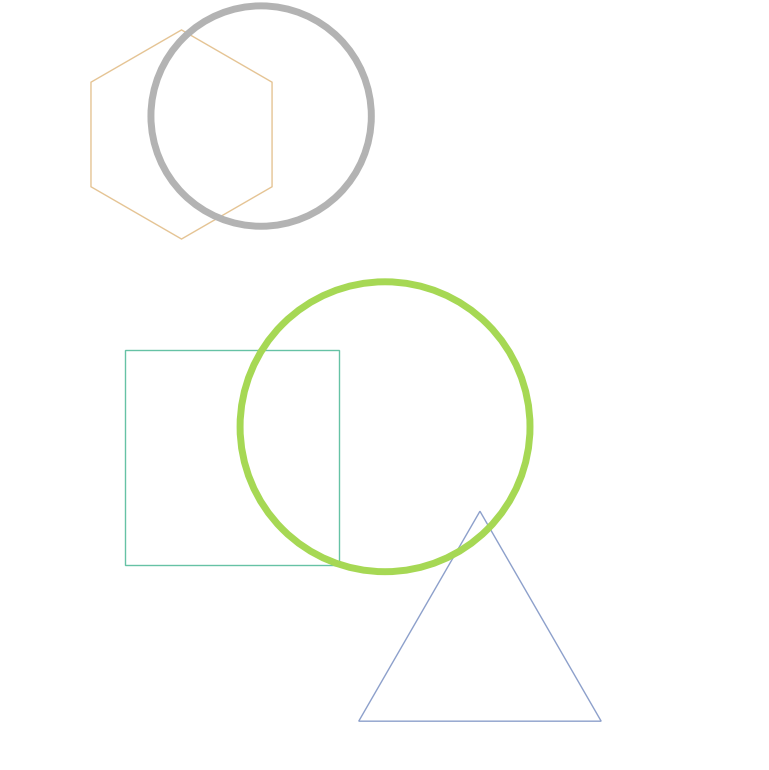[{"shape": "square", "thickness": 0.5, "radius": 0.7, "center": [0.301, 0.406]}, {"shape": "triangle", "thickness": 0.5, "radius": 0.91, "center": [0.623, 0.154]}, {"shape": "circle", "thickness": 2.5, "radius": 0.94, "center": [0.5, 0.446]}, {"shape": "hexagon", "thickness": 0.5, "radius": 0.68, "center": [0.236, 0.825]}, {"shape": "circle", "thickness": 2.5, "radius": 0.72, "center": [0.339, 0.849]}]